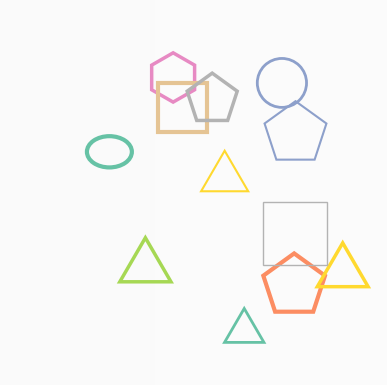[{"shape": "triangle", "thickness": 2, "radius": 0.29, "center": [0.63, 0.14]}, {"shape": "oval", "thickness": 3, "radius": 0.29, "center": [0.282, 0.606]}, {"shape": "pentagon", "thickness": 3, "radius": 0.42, "center": [0.759, 0.258]}, {"shape": "circle", "thickness": 2, "radius": 0.32, "center": [0.728, 0.785]}, {"shape": "pentagon", "thickness": 1.5, "radius": 0.42, "center": [0.763, 0.653]}, {"shape": "hexagon", "thickness": 2.5, "radius": 0.32, "center": [0.447, 0.799]}, {"shape": "triangle", "thickness": 2.5, "radius": 0.38, "center": [0.375, 0.306]}, {"shape": "triangle", "thickness": 1.5, "radius": 0.35, "center": [0.58, 0.538]}, {"shape": "triangle", "thickness": 2.5, "radius": 0.38, "center": [0.884, 0.293]}, {"shape": "square", "thickness": 3, "radius": 0.32, "center": [0.472, 0.721]}, {"shape": "square", "thickness": 1, "radius": 0.41, "center": [0.762, 0.394]}, {"shape": "pentagon", "thickness": 2.5, "radius": 0.34, "center": [0.548, 0.742]}]